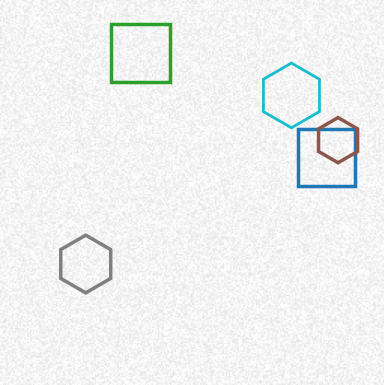[{"shape": "square", "thickness": 2.5, "radius": 0.37, "center": [0.848, 0.592]}, {"shape": "square", "thickness": 2.5, "radius": 0.38, "center": [0.365, 0.862]}, {"shape": "hexagon", "thickness": 2.5, "radius": 0.29, "center": [0.878, 0.636]}, {"shape": "hexagon", "thickness": 2.5, "radius": 0.37, "center": [0.223, 0.314]}, {"shape": "hexagon", "thickness": 2, "radius": 0.42, "center": [0.757, 0.752]}]